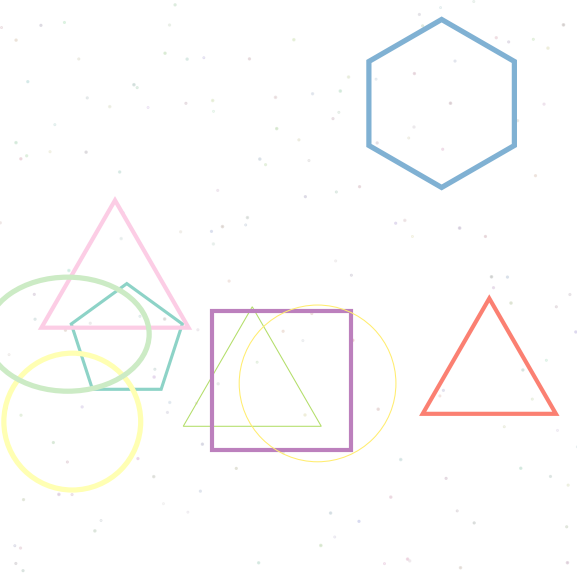[{"shape": "pentagon", "thickness": 1.5, "radius": 0.51, "center": [0.22, 0.407]}, {"shape": "circle", "thickness": 2.5, "radius": 0.59, "center": [0.125, 0.269]}, {"shape": "triangle", "thickness": 2, "radius": 0.67, "center": [0.847, 0.349]}, {"shape": "hexagon", "thickness": 2.5, "radius": 0.73, "center": [0.765, 0.82]}, {"shape": "triangle", "thickness": 0.5, "radius": 0.69, "center": [0.437, 0.33]}, {"shape": "triangle", "thickness": 2, "radius": 0.74, "center": [0.199, 0.505]}, {"shape": "square", "thickness": 2, "radius": 0.6, "center": [0.487, 0.341]}, {"shape": "oval", "thickness": 2.5, "radius": 0.71, "center": [0.117, 0.42]}, {"shape": "circle", "thickness": 0.5, "radius": 0.68, "center": [0.55, 0.335]}]